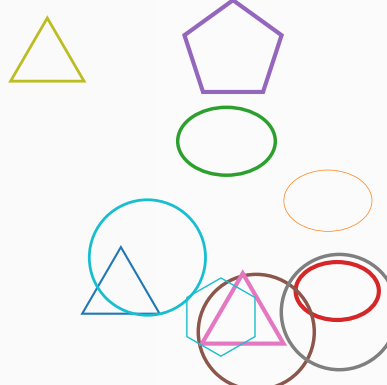[{"shape": "triangle", "thickness": 1.5, "radius": 0.58, "center": [0.312, 0.243]}, {"shape": "oval", "thickness": 0.5, "radius": 0.57, "center": [0.846, 0.479]}, {"shape": "oval", "thickness": 2.5, "radius": 0.63, "center": [0.585, 0.633]}, {"shape": "oval", "thickness": 3, "radius": 0.54, "center": [0.87, 0.244]}, {"shape": "pentagon", "thickness": 3, "radius": 0.66, "center": [0.601, 0.868]}, {"shape": "circle", "thickness": 2.5, "radius": 0.75, "center": [0.661, 0.138]}, {"shape": "triangle", "thickness": 3, "radius": 0.61, "center": [0.626, 0.168]}, {"shape": "circle", "thickness": 2.5, "radius": 0.75, "center": [0.876, 0.189]}, {"shape": "triangle", "thickness": 2, "radius": 0.55, "center": [0.122, 0.844]}, {"shape": "hexagon", "thickness": 1, "radius": 0.51, "center": [0.57, 0.176]}, {"shape": "circle", "thickness": 2, "radius": 0.75, "center": [0.38, 0.331]}]